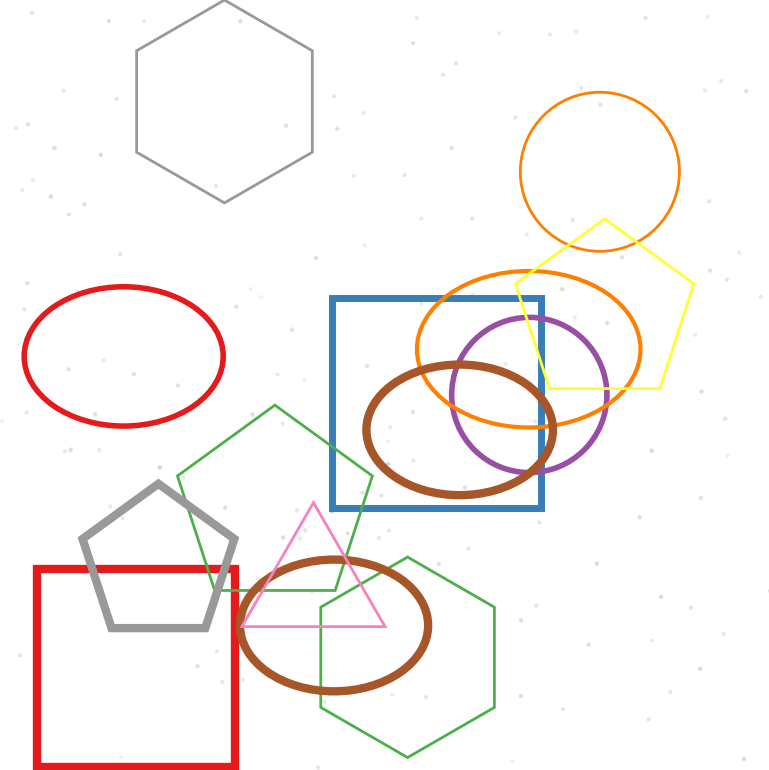[{"shape": "square", "thickness": 3, "radius": 0.64, "center": [0.176, 0.133]}, {"shape": "oval", "thickness": 2, "radius": 0.65, "center": [0.161, 0.537]}, {"shape": "square", "thickness": 2.5, "radius": 0.68, "center": [0.567, 0.477]}, {"shape": "hexagon", "thickness": 1, "radius": 0.65, "center": [0.529, 0.146]}, {"shape": "pentagon", "thickness": 1, "radius": 0.67, "center": [0.357, 0.341]}, {"shape": "circle", "thickness": 2, "radius": 0.5, "center": [0.687, 0.487]}, {"shape": "oval", "thickness": 1.5, "radius": 0.73, "center": [0.687, 0.546]}, {"shape": "circle", "thickness": 1, "radius": 0.52, "center": [0.779, 0.777]}, {"shape": "pentagon", "thickness": 1, "radius": 0.61, "center": [0.785, 0.594]}, {"shape": "oval", "thickness": 3, "radius": 0.61, "center": [0.434, 0.188]}, {"shape": "oval", "thickness": 3, "radius": 0.61, "center": [0.597, 0.442]}, {"shape": "triangle", "thickness": 1, "radius": 0.54, "center": [0.407, 0.24]}, {"shape": "pentagon", "thickness": 3, "radius": 0.52, "center": [0.206, 0.268]}, {"shape": "hexagon", "thickness": 1, "radius": 0.66, "center": [0.292, 0.868]}]